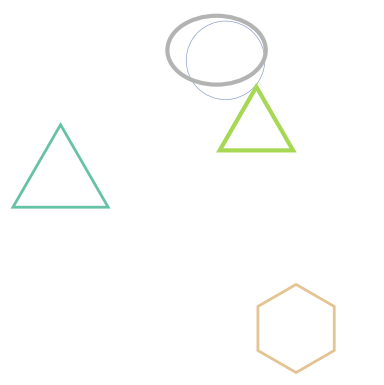[{"shape": "triangle", "thickness": 2, "radius": 0.71, "center": [0.157, 0.533]}, {"shape": "circle", "thickness": 0.5, "radius": 0.51, "center": [0.586, 0.843]}, {"shape": "triangle", "thickness": 3, "radius": 0.55, "center": [0.666, 0.664]}, {"shape": "hexagon", "thickness": 2, "radius": 0.57, "center": [0.769, 0.147]}, {"shape": "oval", "thickness": 3, "radius": 0.64, "center": [0.563, 0.87]}]